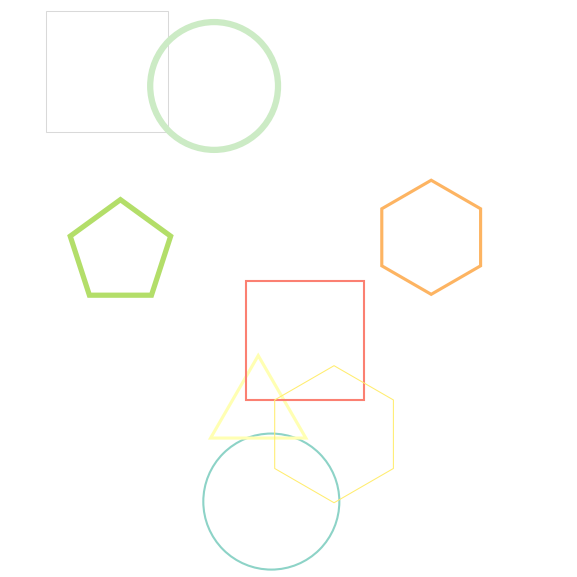[{"shape": "circle", "thickness": 1, "radius": 0.59, "center": [0.47, 0.131]}, {"shape": "triangle", "thickness": 1.5, "radius": 0.48, "center": [0.447, 0.288]}, {"shape": "square", "thickness": 1, "radius": 0.51, "center": [0.528, 0.409]}, {"shape": "hexagon", "thickness": 1.5, "radius": 0.49, "center": [0.747, 0.588]}, {"shape": "pentagon", "thickness": 2.5, "radius": 0.46, "center": [0.209, 0.562]}, {"shape": "square", "thickness": 0.5, "radius": 0.53, "center": [0.186, 0.875]}, {"shape": "circle", "thickness": 3, "radius": 0.55, "center": [0.371, 0.85]}, {"shape": "hexagon", "thickness": 0.5, "radius": 0.59, "center": [0.578, 0.247]}]